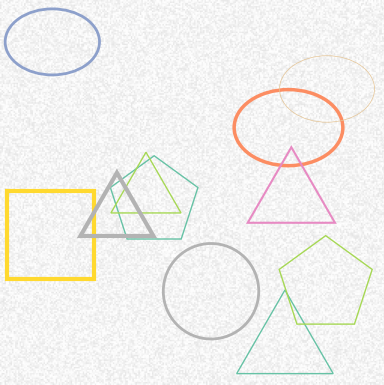[{"shape": "triangle", "thickness": 1, "radius": 0.72, "center": [0.74, 0.102]}, {"shape": "pentagon", "thickness": 1, "radius": 0.6, "center": [0.4, 0.476]}, {"shape": "oval", "thickness": 2.5, "radius": 0.71, "center": [0.749, 0.668]}, {"shape": "oval", "thickness": 2, "radius": 0.61, "center": [0.136, 0.891]}, {"shape": "triangle", "thickness": 1.5, "radius": 0.65, "center": [0.757, 0.487]}, {"shape": "triangle", "thickness": 1, "radius": 0.53, "center": [0.379, 0.499]}, {"shape": "pentagon", "thickness": 1, "radius": 0.64, "center": [0.846, 0.261]}, {"shape": "square", "thickness": 3, "radius": 0.57, "center": [0.131, 0.39]}, {"shape": "oval", "thickness": 0.5, "radius": 0.62, "center": [0.849, 0.769]}, {"shape": "triangle", "thickness": 3, "radius": 0.55, "center": [0.304, 0.442]}, {"shape": "circle", "thickness": 2, "radius": 0.62, "center": [0.548, 0.244]}]